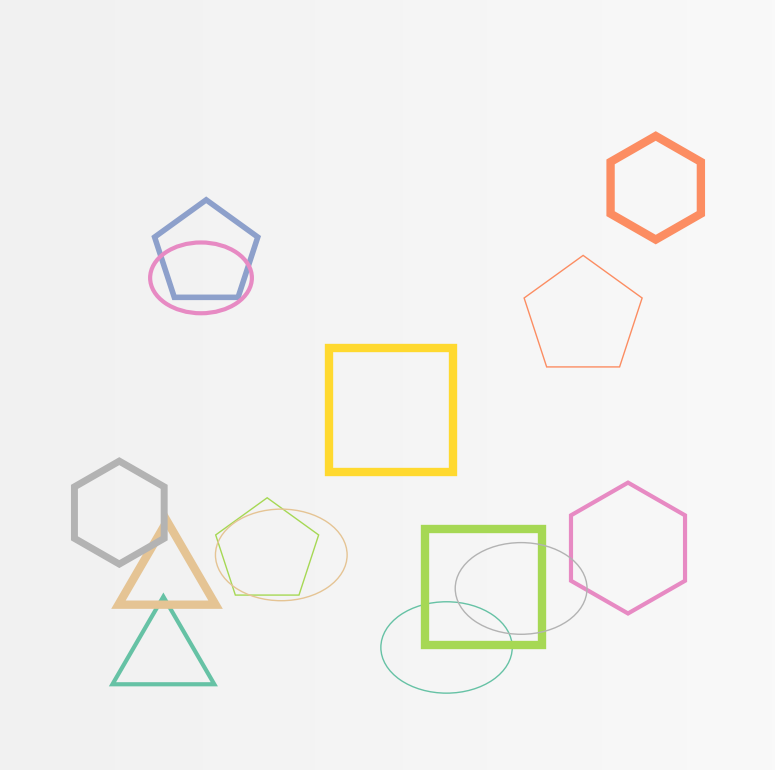[{"shape": "oval", "thickness": 0.5, "radius": 0.42, "center": [0.576, 0.159]}, {"shape": "triangle", "thickness": 1.5, "radius": 0.38, "center": [0.211, 0.149]}, {"shape": "hexagon", "thickness": 3, "radius": 0.34, "center": [0.846, 0.756]}, {"shape": "pentagon", "thickness": 0.5, "radius": 0.4, "center": [0.752, 0.588]}, {"shape": "pentagon", "thickness": 2, "radius": 0.35, "center": [0.266, 0.67]}, {"shape": "oval", "thickness": 1.5, "radius": 0.33, "center": [0.259, 0.639]}, {"shape": "hexagon", "thickness": 1.5, "radius": 0.42, "center": [0.81, 0.288]}, {"shape": "square", "thickness": 3, "radius": 0.38, "center": [0.624, 0.238]}, {"shape": "pentagon", "thickness": 0.5, "radius": 0.35, "center": [0.345, 0.284]}, {"shape": "square", "thickness": 3, "radius": 0.4, "center": [0.504, 0.467]}, {"shape": "oval", "thickness": 0.5, "radius": 0.42, "center": [0.363, 0.279]}, {"shape": "triangle", "thickness": 3, "radius": 0.36, "center": [0.215, 0.251]}, {"shape": "hexagon", "thickness": 2.5, "radius": 0.33, "center": [0.154, 0.334]}, {"shape": "oval", "thickness": 0.5, "radius": 0.43, "center": [0.672, 0.236]}]